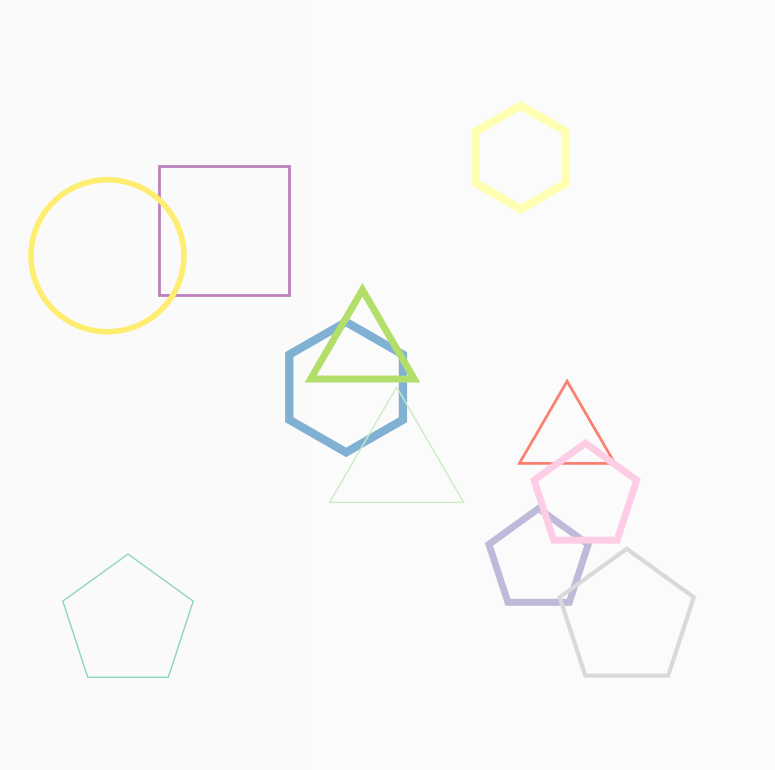[{"shape": "pentagon", "thickness": 0.5, "radius": 0.44, "center": [0.165, 0.192]}, {"shape": "hexagon", "thickness": 3, "radius": 0.34, "center": [0.672, 0.796]}, {"shape": "pentagon", "thickness": 2.5, "radius": 0.34, "center": [0.695, 0.272]}, {"shape": "triangle", "thickness": 1, "radius": 0.36, "center": [0.732, 0.434]}, {"shape": "hexagon", "thickness": 3, "radius": 0.42, "center": [0.447, 0.497]}, {"shape": "triangle", "thickness": 2.5, "radius": 0.39, "center": [0.468, 0.546]}, {"shape": "pentagon", "thickness": 2.5, "radius": 0.35, "center": [0.755, 0.355]}, {"shape": "pentagon", "thickness": 1.5, "radius": 0.45, "center": [0.809, 0.196]}, {"shape": "square", "thickness": 1, "radius": 0.42, "center": [0.289, 0.7]}, {"shape": "triangle", "thickness": 0.5, "radius": 0.5, "center": [0.512, 0.397]}, {"shape": "circle", "thickness": 2, "radius": 0.49, "center": [0.139, 0.668]}]